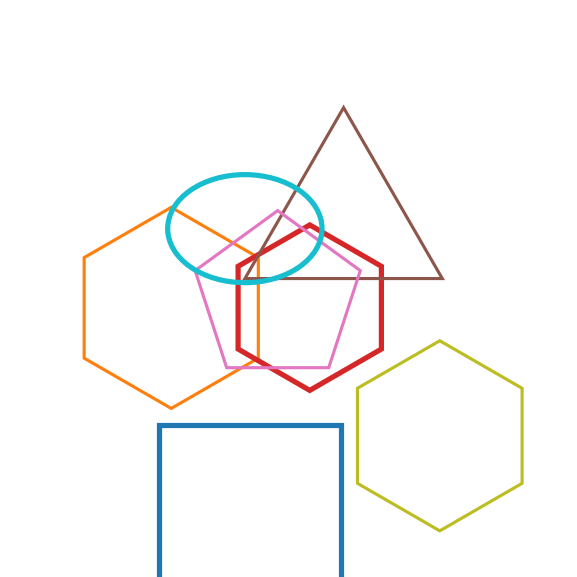[{"shape": "square", "thickness": 2.5, "radius": 0.79, "center": [0.433, 0.105]}, {"shape": "hexagon", "thickness": 1.5, "radius": 0.87, "center": [0.297, 0.466]}, {"shape": "hexagon", "thickness": 2.5, "radius": 0.72, "center": [0.536, 0.466]}, {"shape": "triangle", "thickness": 1.5, "radius": 0.99, "center": [0.595, 0.615]}, {"shape": "pentagon", "thickness": 1.5, "radius": 0.75, "center": [0.481, 0.484]}, {"shape": "hexagon", "thickness": 1.5, "radius": 0.82, "center": [0.762, 0.244]}, {"shape": "oval", "thickness": 2.5, "radius": 0.67, "center": [0.424, 0.603]}]